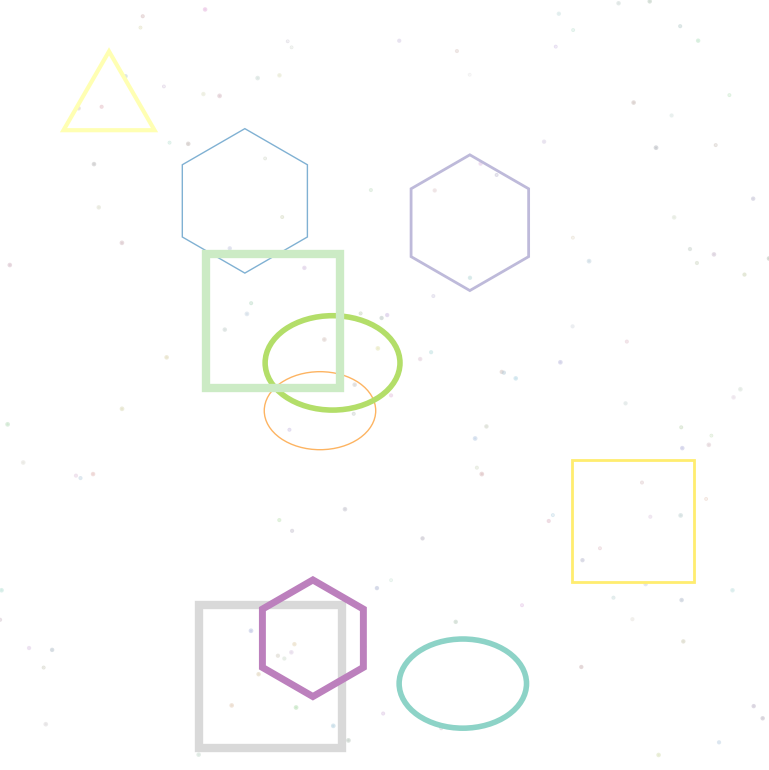[{"shape": "oval", "thickness": 2, "radius": 0.41, "center": [0.601, 0.112]}, {"shape": "triangle", "thickness": 1.5, "radius": 0.34, "center": [0.142, 0.865]}, {"shape": "hexagon", "thickness": 1, "radius": 0.44, "center": [0.61, 0.711]}, {"shape": "hexagon", "thickness": 0.5, "radius": 0.47, "center": [0.318, 0.739]}, {"shape": "oval", "thickness": 0.5, "radius": 0.36, "center": [0.416, 0.467]}, {"shape": "oval", "thickness": 2, "radius": 0.44, "center": [0.432, 0.529]}, {"shape": "square", "thickness": 3, "radius": 0.46, "center": [0.351, 0.122]}, {"shape": "hexagon", "thickness": 2.5, "radius": 0.38, "center": [0.406, 0.171]}, {"shape": "square", "thickness": 3, "radius": 0.44, "center": [0.355, 0.583]}, {"shape": "square", "thickness": 1, "radius": 0.4, "center": [0.822, 0.324]}]